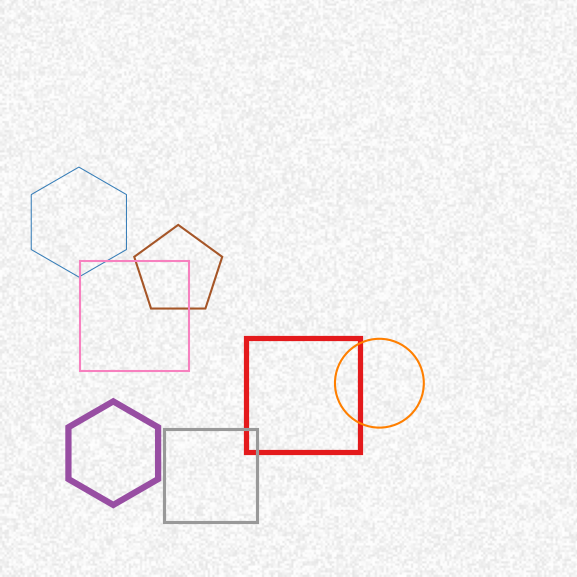[{"shape": "square", "thickness": 2.5, "radius": 0.5, "center": [0.525, 0.316]}, {"shape": "hexagon", "thickness": 0.5, "radius": 0.48, "center": [0.137, 0.615]}, {"shape": "hexagon", "thickness": 3, "radius": 0.45, "center": [0.196, 0.214]}, {"shape": "circle", "thickness": 1, "radius": 0.38, "center": [0.657, 0.336]}, {"shape": "pentagon", "thickness": 1, "radius": 0.4, "center": [0.309, 0.53]}, {"shape": "square", "thickness": 1, "radius": 0.47, "center": [0.233, 0.452]}, {"shape": "square", "thickness": 1.5, "radius": 0.4, "center": [0.364, 0.176]}]